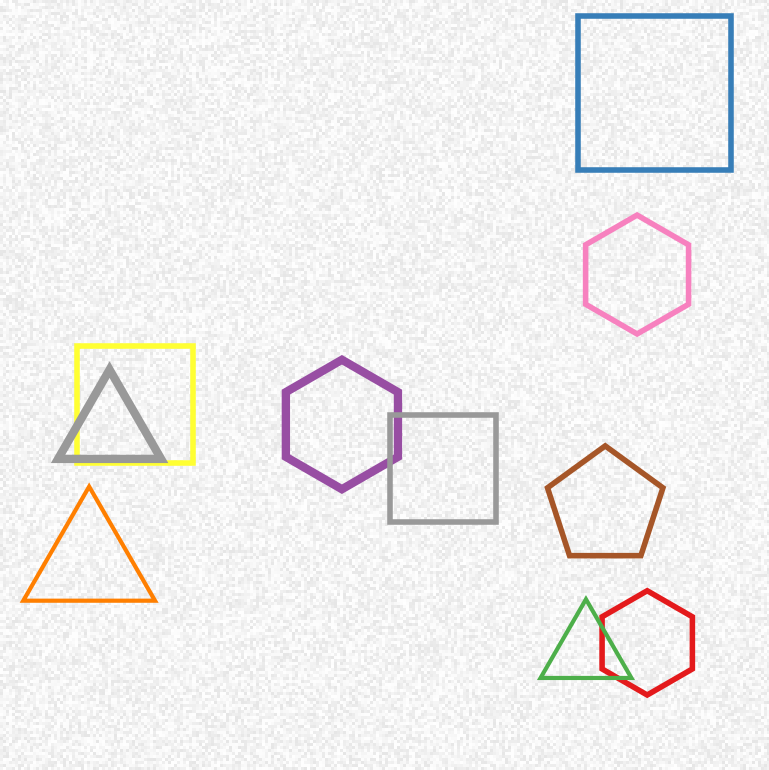[{"shape": "hexagon", "thickness": 2, "radius": 0.34, "center": [0.841, 0.165]}, {"shape": "square", "thickness": 2, "radius": 0.5, "center": [0.85, 0.879]}, {"shape": "triangle", "thickness": 1.5, "radius": 0.34, "center": [0.761, 0.154]}, {"shape": "hexagon", "thickness": 3, "radius": 0.42, "center": [0.444, 0.449]}, {"shape": "triangle", "thickness": 1.5, "radius": 0.49, "center": [0.116, 0.269]}, {"shape": "square", "thickness": 2, "radius": 0.38, "center": [0.176, 0.475]}, {"shape": "pentagon", "thickness": 2, "radius": 0.39, "center": [0.786, 0.342]}, {"shape": "hexagon", "thickness": 2, "radius": 0.39, "center": [0.827, 0.643]}, {"shape": "triangle", "thickness": 3, "radius": 0.39, "center": [0.142, 0.443]}, {"shape": "square", "thickness": 2, "radius": 0.35, "center": [0.575, 0.392]}]